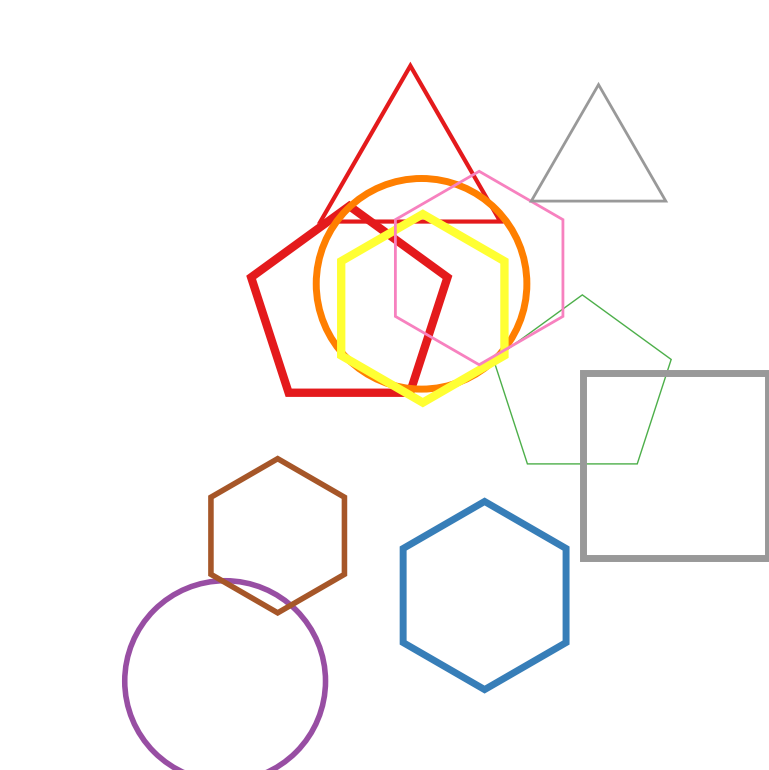[{"shape": "triangle", "thickness": 1.5, "radius": 0.67, "center": [0.533, 0.78]}, {"shape": "pentagon", "thickness": 3, "radius": 0.67, "center": [0.454, 0.598]}, {"shape": "hexagon", "thickness": 2.5, "radius": 0.61, "center": [0.629, 0.227]}, {"shape": "pentagon", "thickness": 0.5, "radius": 0.61, "center": [0.756, 0.496]}, {"shape": "circle", "thickness": 2, "radius": 0.65, "center": [0.292, 0.115]}, {"shape": "circle", "thickness": 2.5, "radius": 0.68, "center": [0.547, 0.631]}, {"shape": "hexagon", "thickness": 3, "radius": 0.61, "center": [0.549, 0.6]}, {"shape": "hexagon", "thickness": 2, "radius": 0.5, "center": [0.361, 0.304]}, {"shape": "hexagon", "thickness": 1, "radius": 0.63, "center": [0.622, 0.652]}, {"shape": "triangle", "thickness": 1, "radius": 0.5, "center": [0.777, 0.789]}, {"shape": "square", "thickness": 2.5, "radius": 0.6, "center": [0.877, 0.395]}]